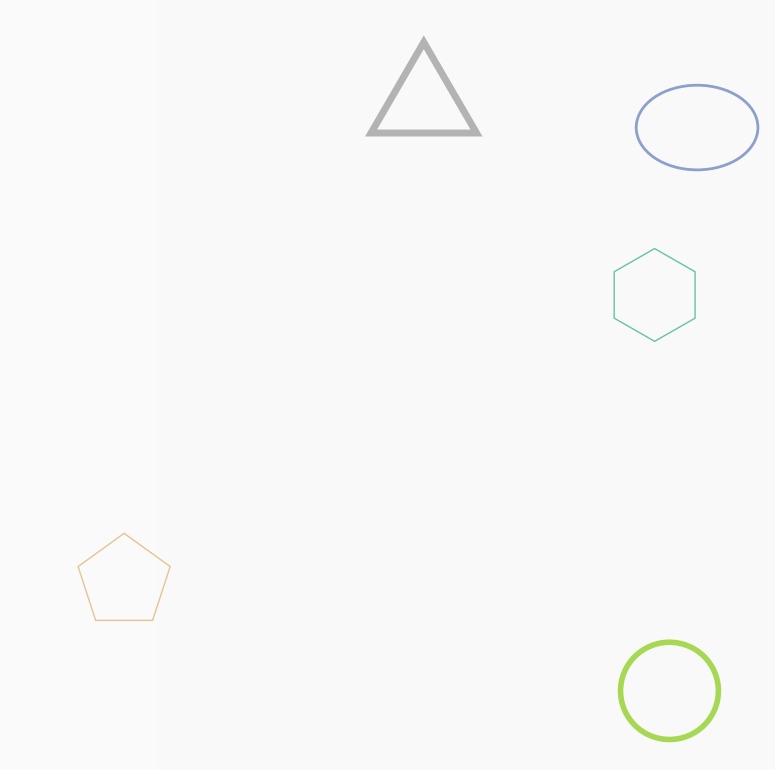[{"shape": "hexagon", "thickness": 0.5, "radius": 0.3, "center": [0.845, 0.617]}, {"shape": "oval", "thickness": 1, "radius": 0.39, "center": [0.899, 0.834]}, {"shape": "circle", "thickness": 2, "radius": 0.32, "center": [0.864, 0.103]}, {"shape": "pentagon", "thickness": 0.5, "radius": 0.31, "center": [0.16, 0.245]}, {"shape": "triangle", "thickness": 2.5, "radius": 0.39, "center": [0.547, 0.867]}]